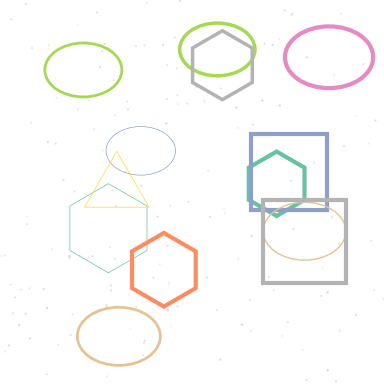[{"shape": "hexagon", "thickness": 3, "radius": 0.42, "center": [0.719, 0.523]}, {"shape": "hexagon", "thickness": 0.5, "radius": 0.58, "center": [0.282, 0.407]}, {"shape": "hexagon", "thickness": 3, "radius": 0.48, "center": [0.426, 0.299]}, {"shape": "square", "thickness": 3, "radius": 0.49, "center": [0.752, 0.553]}, {"shape": "oval", "thickness": 0.5, "radius": 0.45, "center": [0.366, 0.608]}, {"shape": "oval", "thickness": 3, "radius": 0.57, "center": [0.855, 0.851]}, {"shape": "oval", "thickness": 2, "radius": 0.5, "center": [0.217, 0.818]}, {"shape": "oval", "thickness": 2.5, "radius": 0.49, "center": [0.565, 0.872]}, {"shape": "triangle", "thickness": 0.5, "radius": 0.48, "center": [0.303, 0.51]}, {"shape": "oval", "thickness": 1, "radius": 0.54, "center": [0.791, 0.399]}, {"shape": "oval", "thickness": 2, "radius": 0.54, "center": [0.309, 0.126]}, {"shape": "square", "thickness": 3, "radius": 0.54, "center": [0.791, 0.373]}, {"shape": "hexagon", "thickness": 2.5, "radius": 0.45, "center": [0.578, 0.831]}]